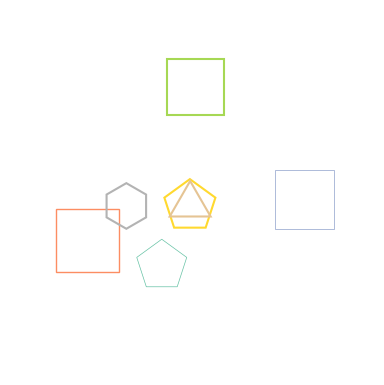[{"shape": "pentagon", "thickness": 0.5, "radius": 0.34, "center": [0.42, 0.31]}, {"shape": "square", "thickness": 1, "radius": 0.41, "center": [0.227, 0.375]}, {"shape": "square", "thickness": 0.5, "radius": 0.39, "center": [0.791, 0.482]}, {"shape": "square", "thickness": 1.5, "radius": 0.37, "center": [0.508, 0.774]}, {"shape": "pentagon", "thickness": 1.5, "radius": 0.35, "center": [0.493, 0.465]}, {"shape": "triangle", "thickness": 1.5, "radius": 0.31, "center": [0.494, 0.468]}, {"shape": "hexagon", "thickness": 1.5, "radius": 0.3, "center": [0.328, 0.465]}]